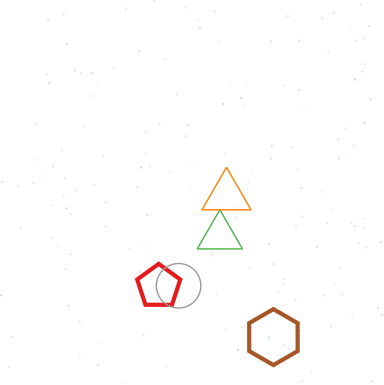[{"shape": "pentagon", "thickness": 3, "radius": 0.29, "center": [0.412, 0.256]}, {"shape": "triangle", "thickness": 1, "radius": 0.34, "center": [0.571, 0.387]}, {"shape": "triangle", "thickness": 1, "radius": 0.37, "center": [0.588, 0.492]}, {"shape": "hexagon", "thickness": 3, "radius": 0.36, "center": [0.71, 0.124]}, {"shape": "circle", "thickness": 1, "radius": 0.29, "center": [0.464, 0.258]}]